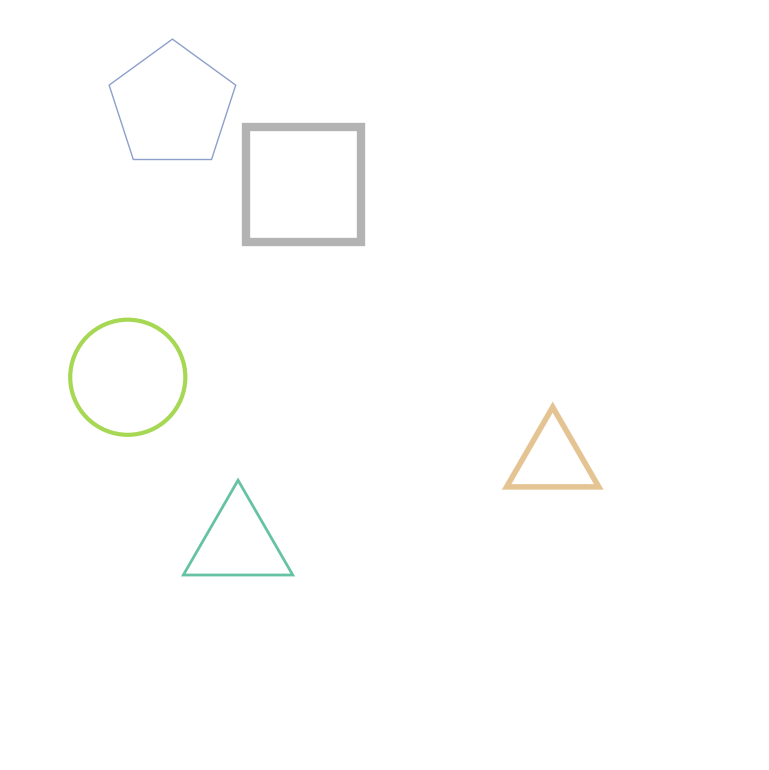[{"shape": "triangle", "thickness": 1, "radius": 0.41, "center": [0.309, 0.294]}, {"shape": "pentagon", "thickness": 0.5, "radius": 0.43, "center": [0.224, 0.863]}, {"shape": "circle", "thickness": 1.5, "radius": 0.37, "center": [0.166, 0.51]}, {"shape": "triangle", "thickness": 2, "radius": 0.35, "center": [0.718, 0.402]}, {"shape": "square", "thickness": 3, "radius": 0.37, "center": [0.394, 0.761]}]